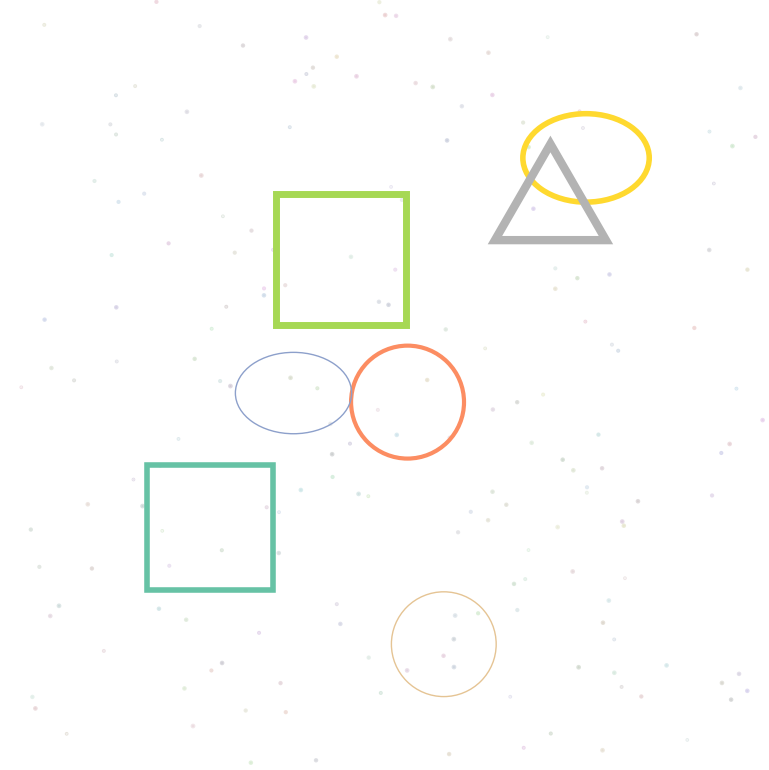[{"shape": "square", "thickness": 2, "radius": 0.41, "center": [0.272, 0.315]}, {"shape": "circle", "thickness": 1.5, "radius": 0.37, "center": [0.529, 0.478]}, {"shape": "oval", "thickness": 0.5, "radius": 0.38, "center": [0.381, 0.49]}, {"shape": "square", "thickness": 2.5, "radius": 0.42, "center": [0.443, 0.663]}, {"shape": "oval", "thickness": 2, "radius": 0.41, "center": [0.761, 0.795]}, {"shape": "circle", "thickness": 0.5, "radius": 0.34, "center": [0.576, 0.163]}, {"shape": "triangle", "thickness": 3, "radius": 0.42, "center": [0.715, 0.73]}]